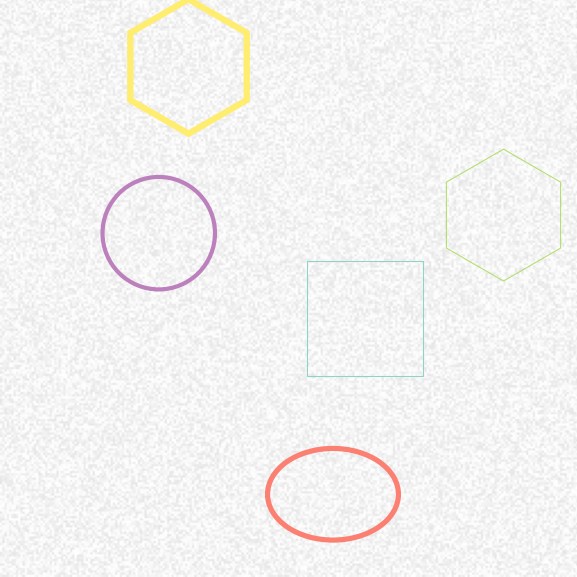[{"shape": "square", "thickness": 0.5, "radius": 0.5, "center": [0.632, 0.447]}, {"shape": "oval", "thickness": 2.5, "radius": 0.57, "center": [0.577, 0.143]}, {"shape": "hexagon", "thickness": 0.5, "radius": 0.57, "center": [0.872, 0.627]}, {"shape": "circle", "thickness": 2, "radius": 0.49, "center": [0.275, 0.595]}, {"shape": "hexagon", "thickness": 3, "radius": 0.58, "center": [0.326, 0.884]}]